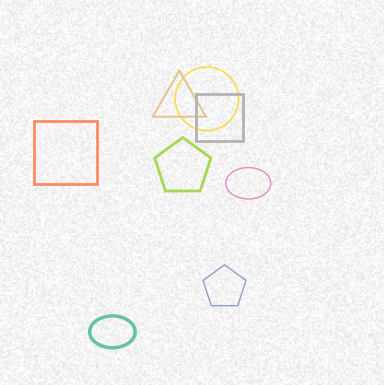[{"shape": "oval", "thickness": 2.5, "radius": 0.3, "center": [0.292, 0.138]}, {"shape": "square", "thickness": 2, "radius": 0.41, "center": [0.17, 0.603]}, {"shape": "pentagon", "thickness": 1, "radius": 0.29, "center": [0.583, 0.253]}, {"shape": "oval", "thickness": 1, "radius": 0.29, "center": [0.645, 0.524]}, {"shape": "pentagon", "thickness": 2, "radius": 0.38, "center": [0.475, 0.566]}, {"shape": "circle", "thickness": 1, "radius": 0.41, "center": [0.537, 0.743]}, {"shape": "triangle", "thickness": 1.5, "radius": 0.4, "center": [0.466, 0.737]}, {"shape": "square", "thickness": 2, "radius": 0.3, "center": [0.569, 0.696]}]